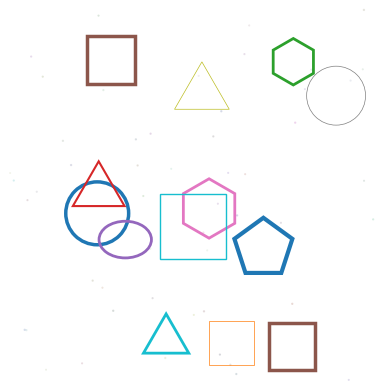[{"shape": "pentagon", "thickness": 3, "radius": 0.4, "center": [0.684, 0.355]}, {"shape": "circle", "thickness": 2.5, "radius": 0.41, "center": [0.252, 0.446]}, {"shape": "square", "thickness": 0.5, "radius": 0.29, "center": [0.602, 0.109]}, {"shape": "hexagon", "thickness": 2, "radius": 0.3, "center": [0.762, 0.84]}, {"shape": "triangle", "thickness": 1.5, "radius": 0.39, "center": [0.256, 0.504]}, {"shape": "oval", "thickness": 2, "radius": 0.34, "center": [0.325, 0.378]}, {"shape": "square", "thickness": 2.5, "radius": 0.3, "center": [0.759, 0.101]}, {"shape": "square", "thickness": 2.5, "radius": 0.31, "center": [0.288, 0.845]}, {"shape": "hexagon", "thickness": 2, "radius": 0.39, "center": [0.543, 0.459]}, {"shape": "circle", "thickness": 0.5, "radius": 0.38, "center": [0.873, 0.752]}, {"shape": "triangle", "thickness": 0.5, "radius": 0.41, "center": [0.524, 0.757]}, {"shape": "square", "thickness": 1, "radius": 0.42, "center": [0.502, 0.412]}, {"shape": "triangle", "thickness": 2, "radius": 0.34, "center": [0.431, 0.117]}]